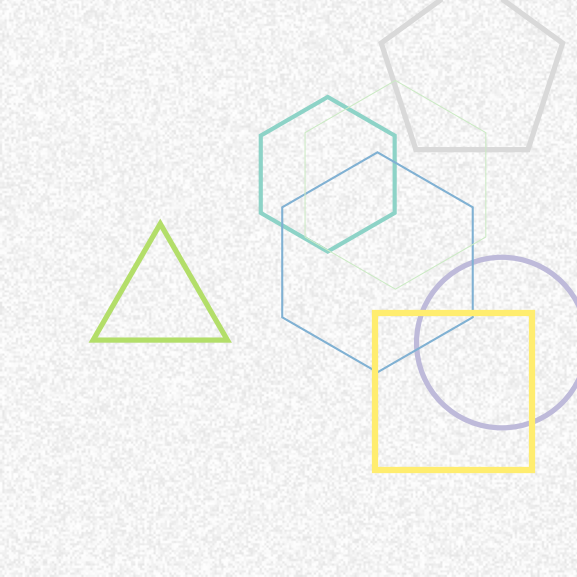[{"shape": "hexagon", "thickness": 2, "radius": 0.67, "center": [0.567, 0.697]}, {"shape": "circle", "thickness": 2.5, "radius": 0.74, "center": [0.869, 0.406]}, {"shape": "hexagon", "thickness": 1, "radius": 0.95, "center": [0.654, 0.545]}, {"shape": "triangle", "thickness": 2.5, "radius": 0.67, "center": [0.277, 0.477]}, {"shape": "pentagon", "thickness": 2.5, "radius": 0.83, "center": [0.817, 0.874]}, {"shape": "hexagon", "thickness": 0.5, "radius": 0.9, "center": [0.685, 0.679]}, {"shape": "square", "thickness": 3, "radius": 0.68, "center": [0.785, 0.321]}]